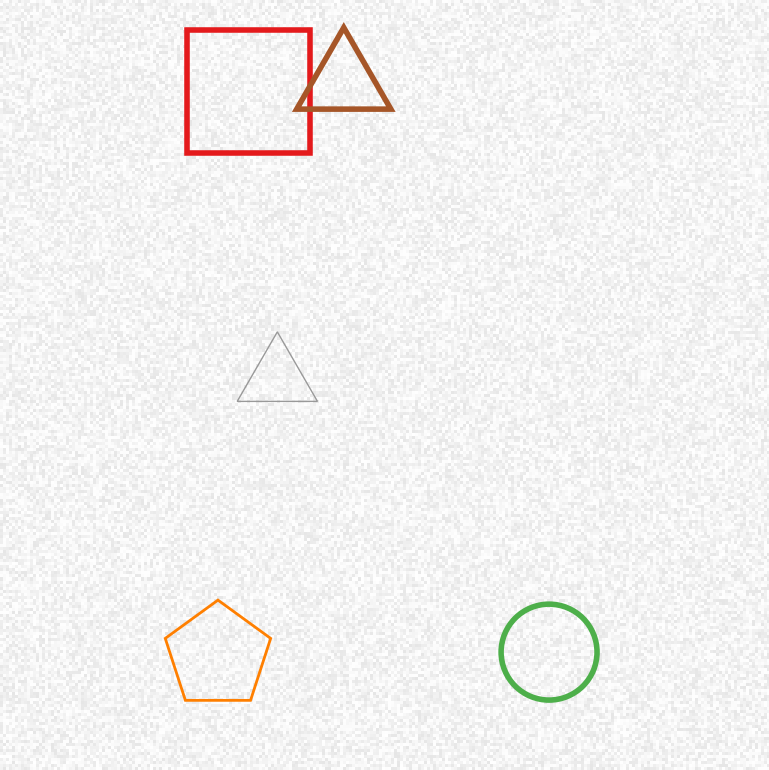[{"shape": "square", "thickness": 2, "radius": 0.4, "center": [0.323, 0.882]}, {"shape": "circle", "thickness": 2, "radius": 0.31, "center": [0.713, 0.153]}, {"shape": "pentagon", "thickness": 1, "radius": 0.36, "center": [0.283, 0.149]}, {"shape": "triangle", "thickness": 2, "radius": 0.35, "center": [0.446, 0.894]}, {"shape": "triangle", "thickness": 0.5, "radius": 0.3, "center": [0.36, 0.509]}]